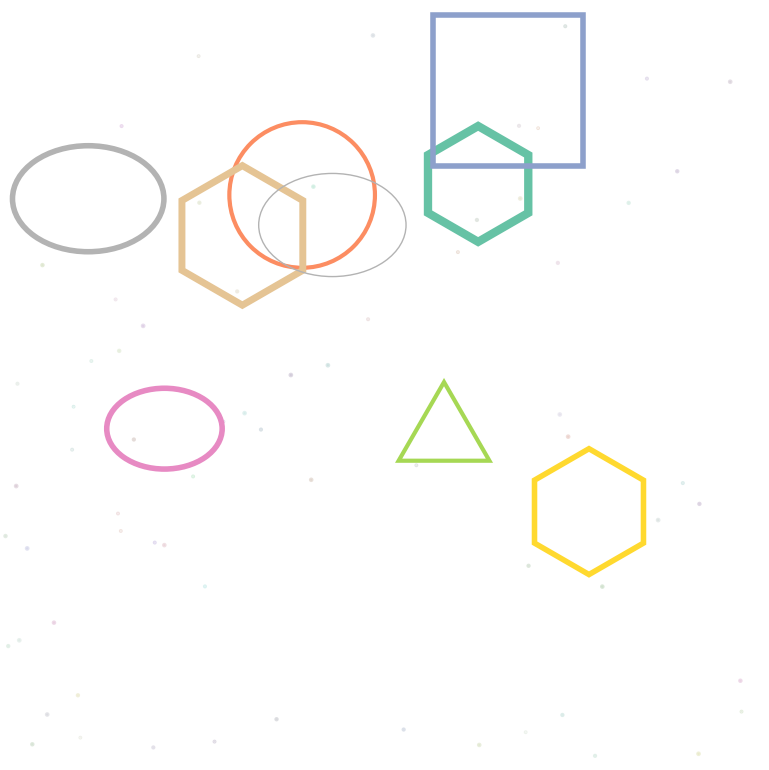[{"shape": "hexagon", "thickness": 3, "radius": 0.38, "center": [0.621, 0.761]}, {"shape": "circle", "thickness": 1.5, "radius": 0.47, "center": [0.392, 0.747]}, {"shape": "square", "thickness": 2, "radius": 0.49, "center": [0.66, 0.883]}, {"shape": "oval", "thickness": 2, "radius": 0.37, "center": [0.214, 0.443]}, {"shape": "triangle", "thickness": 1.5, "radius": 0.34, "center": [0.577, 0.436]}, {"shape": "hexagon", "thickness": 2, "radius": 0.41, "center": [0.765, 0.336]}, {"shape": "hexagon", "thickness": 2.5, "radius": 0.45, "center": [0.315, 0.694]}, {"shape": "oval", "thickness": 2, "radius": 0.49, "center": [0.115, 0.742]}, {"shape": "oval", "thickness": 0.5, "radius": 0.48, "center": [0.432, 0.708]}]